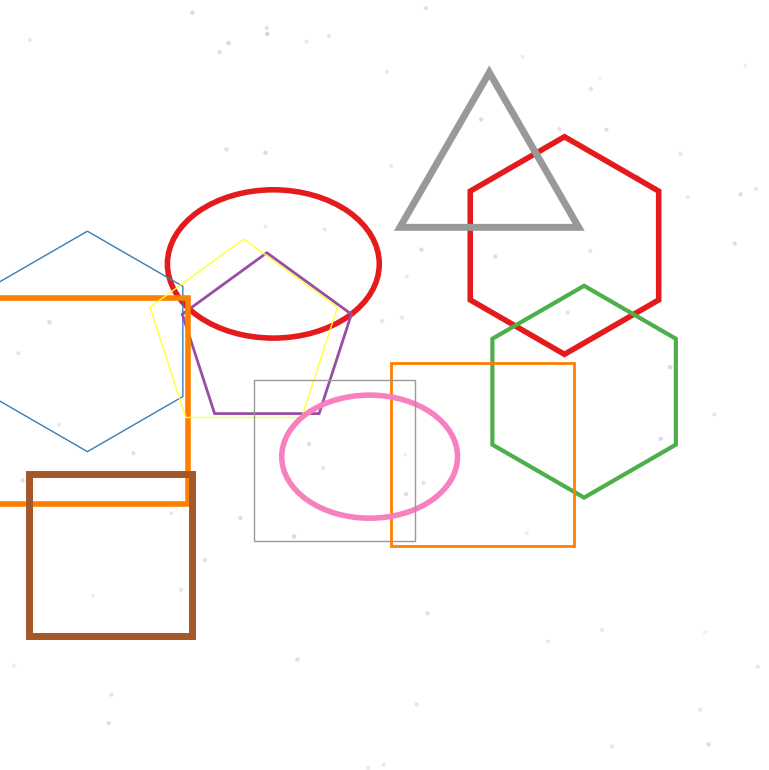[{"shape": "hexagon", "thickness": 2, "radius": 0.71, "center": [0.733, 0.681]}, {"shape": "oval", "thickness": 2, "radius": 0.69, "center": [0.355, 0.657]}, {"shape": "hexagon", "thickness": 0.5, "radius": 0.72, "center": [0.114, 0.557]}, {"shape": "hexagon", "thickness": 1.5, "radius": 0.69, "center": [0.759, 0.491]}, {"shape": "pentagon", "thickness": 1, "radius": 0.58, "center": [0.347, 0.556]}, {"shape": "square", "thickness": 1, "radius": 0.59, "center": [0.627, 0.41]}, {"shape": "square", "thickness": 2, "radius": 0.67, "center": [0.11, 0.479]}, {"shape": "pentagon", "thickness": 0.5, "radius": 0.64, "center": [0.317, 0.561]}, {"shape": "square", "thickness": 2.5, "radius": 0.53, "center": [0.143, 0.279]}, {"shape": "oval", "thickness": 2, "radius": 0.57, "center": [0.48, 0.407]}, {"shape": "triangle", "thickness": 2.5, "radius": 0.67, "center": [0.635, 0.772]}, {"shape": "square", "thickness": 0.5, "radius": 0.52, "center": [0.435, 0.401]}]